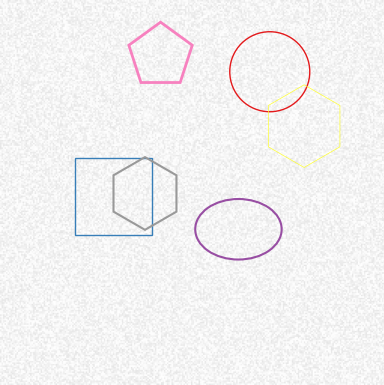[{"shape": "circle", "thickness": 1, "radius": 0.52, "center": [0.701, 0.814]}, {"shape": "square", "thickness": 1, "radius": 0.5, "center": [0.295, 0.49]}, {"shape": "oval", "thickness": 1.5, "radius": 0.56, "center": [0.619, 0.404]}, {"shape": "hexagon", "thickness": 0.5, "radius": 0.54, "center": [0.79, 0.672]}, {"shape": "pentagon", "thickness": 2, "radius": 0.43, "center": [0.417, 0.856]}, {"shape": "hexagon", "thickness": 1.5, "radius": 0.47, "center": [0.377, 0.497]}]